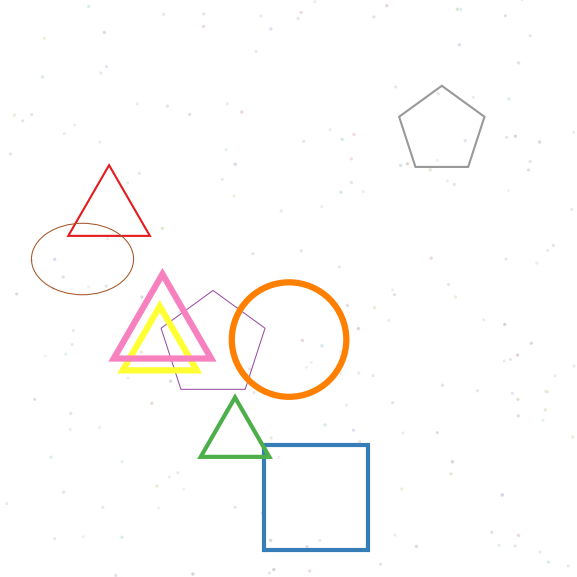[{"shape": "triangle", "thickness": 1, "radius": 0.41, "center": [0.189, 0.631]}, {"shape": "square", "thickness": 2, "radius": 0.45, "center": [0.547, 0.138]}, {"shape": "triangle", "thickness": 2, "radius": 0.34, "center": [0.407, 0.242]}, {"shape": "pentagon", "thickness": 0.5, "radius": 0.47, "center": [0.369, 0.402]}, {"shape": "circle", "thickness": 3, "radius": 0.5, "center": [0.501, 0.411]}, {"shape": "triangle", "thickness": 3, "radius": 0.37, "center": [0.277, 0.395]}, {"shape": "oval", "thickness": 0.5, "radius": 0.44, "center": [0.143, 0.551]}, {"shape": "triangle", "thickness": 3, "radius": 0.49, "center": [0.281, 0.427]}, {"shape": "pentagon", "thickness": 1, "radius": 0.39, "center": [0.765, 0.773]}]